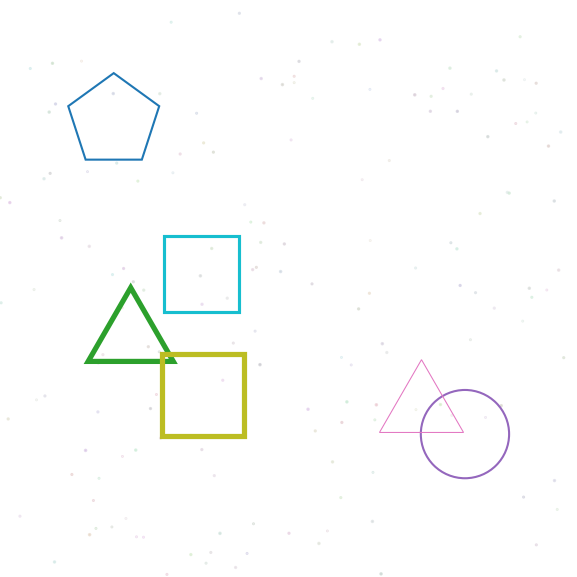[{"shape": "pentagon", "thickness": 1, "radius": 0.41, "center": [0.197, 0.79]}, {"shape": "triangle", "thickness": 2.5, "radius": 0.43, "center": [0.226, 0.416]}, {"shape": "circle", "thickness": 1, "radius": 0.38, "center": [0.805, 0.247]}, {"shape": "triangle", "thickness": 0.5, "radius": 0.42, "center": [0.73, 0.292]}, {"shape": "square", "thickness": 2.5, "radius": 0.35, "center": [0.351, 0.315]}, {"shape": "square", "thickness": 1.5, "radius": 0.33, "center": [0.349, 0.525]}]